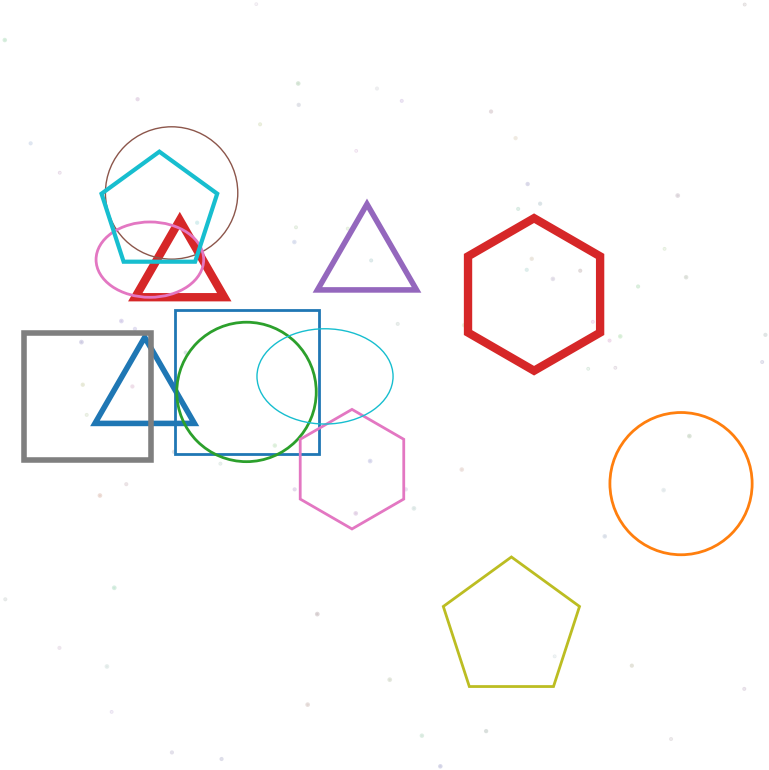[{"shape": "triangle", "thickness": 2, "radius": 0.37, "center": [0.188, 0.487]}, {"shape": "square", "thickness": 1, "radius": 0.47, "center": [0.32, 0.504]}, {"shape": "circle", "thickness": 1, "radius": 0.46, "center": [0.884, 0.372]}, {"shape": "circle", "thickness": 1, "radius": 0.45, "center": [0.32, 0.491]}, {"shape": "hexagon", "thickness": 3, "radius": 0.5, "center": [0.694, 0.618]}, {"shape": "triangle", "thickness": 3, "radius": 0.33, "center": [0.233, 0.647]}, {"shape": "triangle", "thickness": 2, "radius": 0.37, "center": [0.477, 0.661]}, {"shape": "circle", "thickness": 0.5, "radius": 0.43, "center": [0.223, 0.749]}, {"shape": "oval", "thickness": 1, "radius": 0.35, "center": [0.195, 0.663]}, {"shape": "hexagon", "thickness": 1, "radius": 0.39, "center": [0.457, 0.391]}, {"shape": "square", "thickness": 2, "radius": 0.41, "center": [0.114, 0.484]}, {"shape": "pentagon", "thickness": 1, "radius": 0.46, "center": [0.664, 0.184]}, {"shape": "pentagon", "thickness": 1.5, "radius": 0.39, "center": [0.207, 0.724]}, {"shape": "oval", "thickness": 0.5, "radius": 0.44, "center": [0.422, 0.511]}]